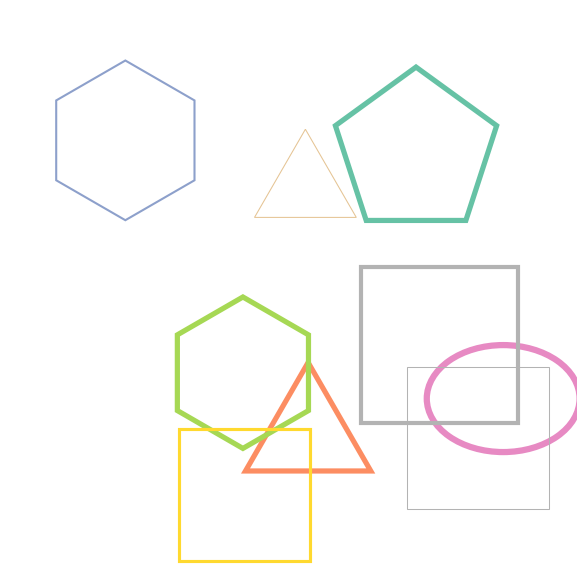[{"shape": "pentagon", "thickness": 2.5, "radius": 0.73, "center": [0.72, 0.736]}, {"shape": "triangle", "thickness": 2.5, "radius": 0.63, "center": [0.534, 0.246]}, {"shape": "hexagon", "thickness": 1, "radius": 0.69, "center": [0.217, 0.756]}, {"shape": "oval", "thickness": 3, "radius": 0.66, "center": [0.871, 0.309]}, {"shape": "hexagon", "thickness": 2.5, "radius": 0.66, "center": [0.421, 0.354]}, {"shape": "square", "thickness": 1.5, "radius": 0.57, "center": [0.423, 0.142]}, {"shape": "triangle", "thickness": 0.5, "radius": 0.51, "center": [0.529, 0.674]}, {"shape": "square", "thickness": 2, "radius": 0.68, "center": [0.761, 0.402]}, {"shape": "square", "thickness": 0.5, "radius": 0.62, "center": [0.828, 0.241]}]